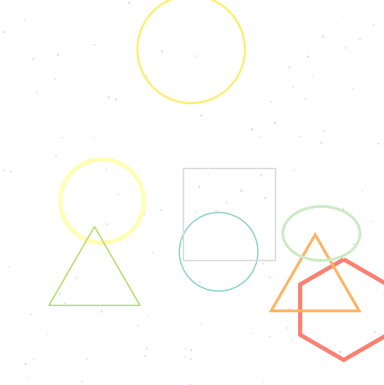[{"shape": "circle", "thickness": 1, "radius": 0.51, "center": [0.568, 0.346]}, {"shape": "circle", "thickness": 3, "radius": 0.54, "center": [0.265, 0.478]}, {"shape": "hexagon", "thickness": 3, "radius": 0.65, "center": [0.893, 0.196]}, {"shape": "triangle", "thickness": 2, "radius": 0.66, "center": [0.819, 0.258]}, {"shape": "triangle", "thickness": 1, "radius": 0.68, "center": [0.245, 0.275]}, {"shape": "square", "thickness": 1, "radius": 0.59, "center": [0.594, 0.445]}, {"shape": "oval", "thickness": 2, "radius": 0.5, "center": [0.835, 0.394]}, {"shape": "circle", "thickness": 1.5, "radius": 0.7, "center": [0.496, 0.872]}]